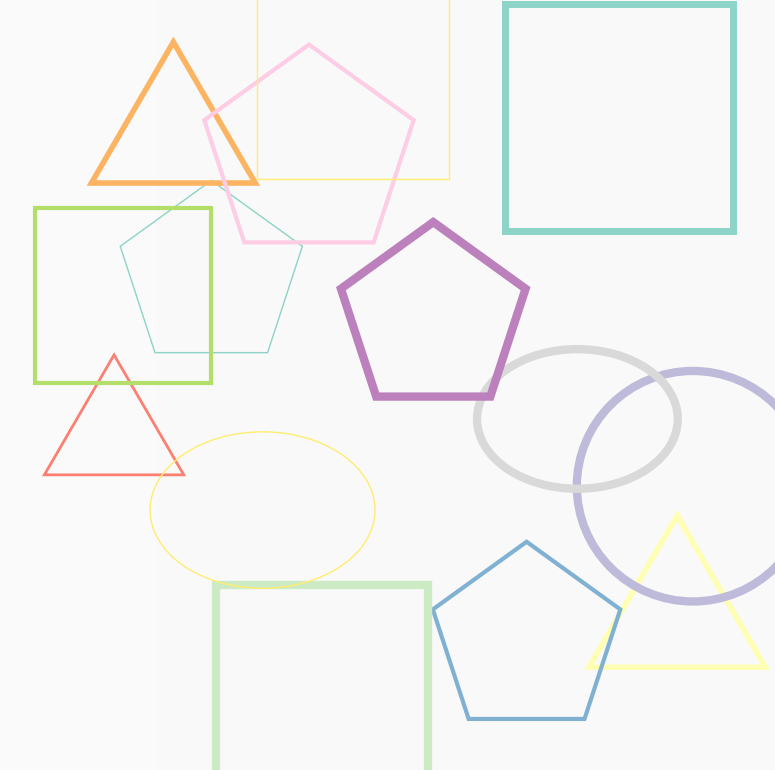[{"shape": "square", "thickness": 2.5, "radius": 0.74, "center": [0.798, 0.848]}, {"shape": "pentagon", "thickness": 0.5, "radius": 0.62, "center": [0.273, 0.642]}, {"shape": "triangle", "thickness": 2, "radius": 0.66, "center": [0.874, 0.199]}, {"shape": "circle", "thickness": 3, "radius": 0.75, "center": [0.894, 0.369]}, {"shape": "triangle", "thickness": 1, "radius": 0.52, "center": [0.147, 0.435]}, {"shape": "pentagon", "thickness": 1.5, "radius": 0.64, "center": [0.679, 0.169]}, {"shape": "triangle", "thickness": 2, "radius": 0.61, "center": [0.224, 0.823]}, {"shape": "square", "thickness": 1.5, "radius": 0.57, "center": [0.159, 0.616]}, {"shape": "pentagon", "thickness": 1.5, "radius": 0.71, "center": [0.399, 0.8]}, {"shape": "oval", "thickness": 3, "radius": 0.65, "center": [0.745, 0.456]}, {"shape": "pentagon", "thickness": 3, "radius": 0.63, "center": [0.559, 0.586]}, {"shape": "square", "thickness": 3, "radius": 0.68, "center": [0.416, 0.103]}, {"shape": "oval", "thickness": 0.5, "radius": 0.73, "center": [0.339, 0.338]}, {"shape": "square", "thickness": 0.5, "radius": 0.62, "center": [0.456, 0.892]}]